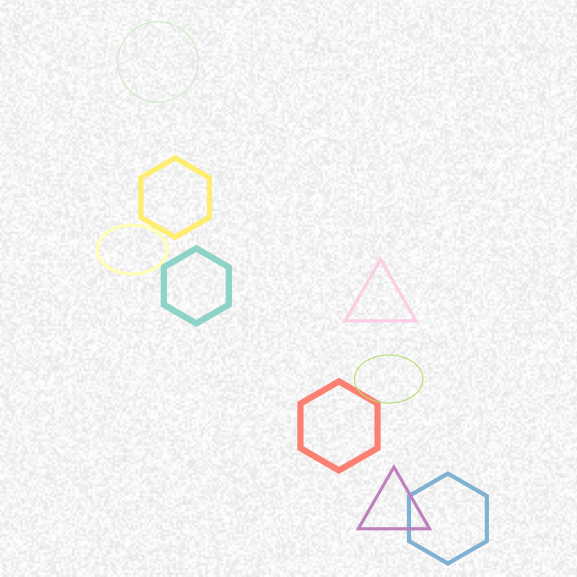[{"shape": "hexagon", "thickness": 3, "radius": 0.33, "center": [0.34, 0.504]}, {"shape": "oval", "thickness": 1.5, "radius": 0.3, "center": [0.229, 0.567]}, {"shape": "hexagon", "thickness": 3, "radius": 0.39, "center": [0.587, 0.262]}, {"shape": "hexagon", "thickness": 2, "radius": 0.39, "center": [0.776, 0.101]}, {"shape": "oval", "thickness": 0.5, "radius": 0.3, "center": [0.673, 0.343]}, {"shape": "triangle", "thickness": 1.5, "radius": 0.35, "center": [0.659, 0.479]}, {"shape": "triangle", "thickness": 1.5, "radius": 0.36, "center": [0.682, 0.119]}, {"shape": "circle", "thickness": 0.5, "radius": 0.35, "center": [0.274, 0.892]}, {"shape": "hexagon", "thickness": 2.5, "radius": 0.34, "center": [0.303, 0.657]}]